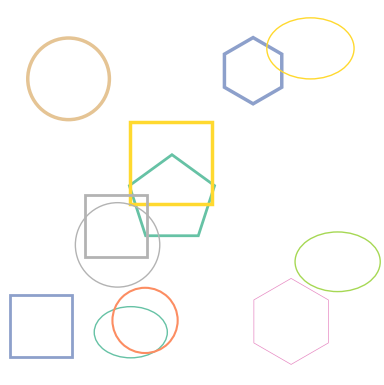[{"shape": "oval", "thickness": 1, "radius": 0.47, "center": [0.34, 0.137]}, {"shape": "pentagon", "thickness": 2, "radius": 0.58, "center": [0.447, 0.482]}, {"shape": "circle", "thickness": 1.5, "radius": 0.42, "center": [0.377, 0.168]}, {"shape": "square", "thickness": 2, "radius": 0.4, "center": [0.107, 0.154]}, {"shape": "hexagon", "thickness": 2.5, "radius": 0.43, "center": [0.657, 0.816]}, {"shape": "hexagon", "thickness": 0.5, "radius": 0.56, "center": [0.756, 0.165]}, {"shape": "oval", "thickness": 1, "radius": 0.55, "center": [0.877, 0.32]}, {"shape": "square", "thickness": 2.5, "radius": 0.53, "center": [0.444, 0.576]}, {"shape": "oval", "thickness": 1, "radius": 0.57, "center": [0.806, 0.874]}, {"shape": "circle", "thickness": 2.5, "radius": 0.53, "center": [0.178, 0.795]}, {"shape": "circle", "thickness": 1, "radius": 0.55, "center": [0.305, 0.364]}, {"shape": "square", "thickness": 2, "radius": 0.4, "center": [0.302, 0.414]}]